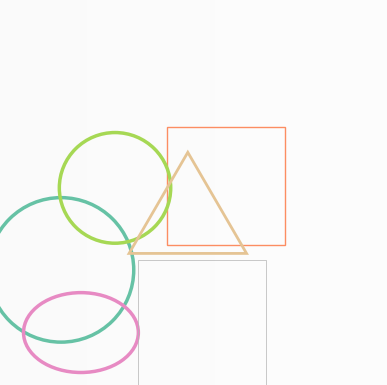[{"shape": "circle", "thickness": 2.5, "radius": 0.94, "center": [0.157, 0.299]}, {"shape": "square", "thickness": 1, "radius": 0.76, "center": [0.583, 0.516]}, {"shape": "oval", "thickness": 2.5, "radius": 0.74, "center": [0.209, 0.136]}, {"shape": "circle", "thickness": 2.5, "radius": 0.72, "center": [0.297, 0.512]}, {"shape": "triangle", "thickness": 2, "radius": 0.88, "center": [0.485, 0.429]}, {"shape": "square", "thickness": 0.5, "radius": 0.83, "center": [0.521, 0.16]}]